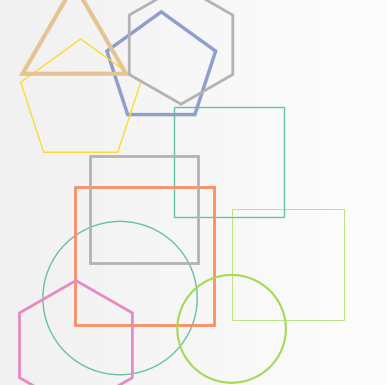[{"shape": "square", "thickness": 1, "radius": 0.71, "center": [0.592, 0.579]}, {"shape": "circle", "thickness": 1, "radius": 1.0, "center": [0.31, 0.226]}, {"shape": "square", "thickness": 2, "radius": 0.9, "center": [0.373, 0.335]}, {"shape": "pentagon", "thickness": 2.5, "radius": 0.74, "center": [0.416, 0.822]}, {"shape": "hexagon", "thickness": 2, "radius": 0.84, "center": [0.196, 0.103]}, {"shape": "circle", "thickness": 1.5, "radius": 0.7, "center": [0.598, 0.146]}, {"shape": "square", "thickness": 0.5, "radius": 0.72, "center": [0.743, 0.313]}, {"shape": "pentagon", "thickness": 1, "radius": 0.81, "center": [0.208, 0.736]}, {"shape": "triangle", "thickness": 3, "radius": 0.77, "center": [0.192, 0.886]}, {"shape": "hexagon", "thickness": 2, "radius": 0.77, "center": [0.467, 0.884]}, {"shape": "square", "thickness": 2, "radius": 0.69, "center": [0.372, 0.456]}]